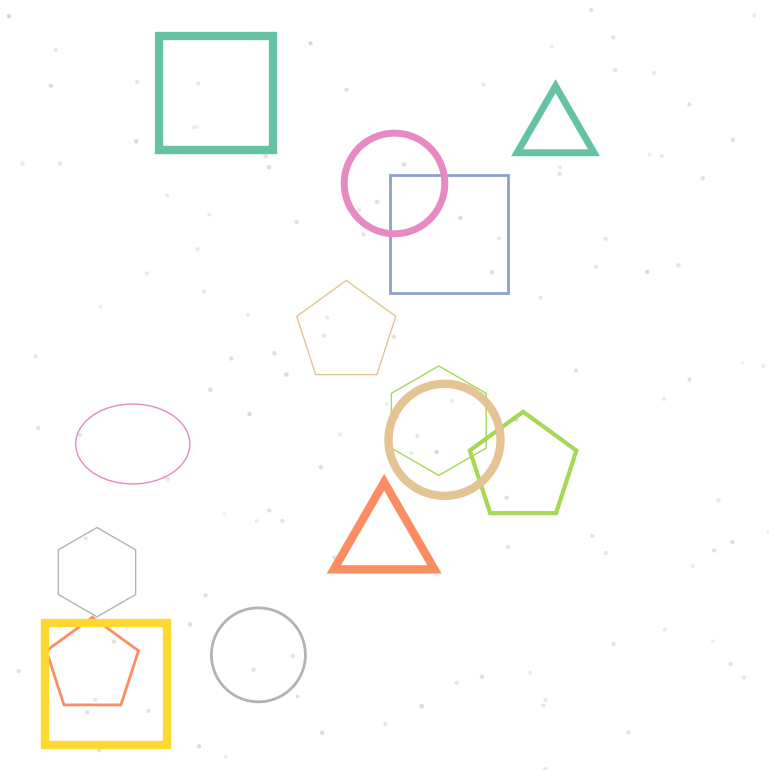[{"shape": "square", "thickness": 3, "radius": 0.37, "center": [0.281, 0.879]}, {"shape": "triangle", "thickness": 2.5, "radius": 0.29, "center": [0.722, 0.83]}, {"shape": "triangle", "thickness": 3, "radius": 0.38, "center": [0.499, 0.298]}, {"shape": "pentagon", "thickness": 1, "radius": 0.31, "center": [0.12, 0.135]}, {"shape": "square", "thickness": 1, "radius": 0.39, "center": [0.583, 0.696]}, {"shape": "circle", "thickness": 2.5, "radius": 0.33, "center": [0.512, 0.762]}, {"shape": "oval", "thickness": 0.5, "radius": 0.37, "center": [0.172, 0.423]}, {"shape": "pentagon", "thickness": 1.5, "radius": 0.36, "center": [0.679, 0.392]}, {"shape": "hexagon", "thickness": 0.5, "radius": 0.36, "center": [0.57, 0.454]}, {"shape": "square", "thickness": 3, "radius": 0.4, "center": [0.137, 0.111]}, {"shape": "circle", "thickness": 3, "radius": 0.36, "center": [0.577, 0.429]}, {"shape": "pentagon", "thickness": 0.5, "radius": 0.34, "center": [0.45, 0.568]}, {"shape": "circle", "thickness": 1, "radius": 0.31, "center": [0.336, 0.15]}, {"shape": "hexagon", "thickness": 0.5, "radius": 0.29, "center": [0.126, 0.257]}]